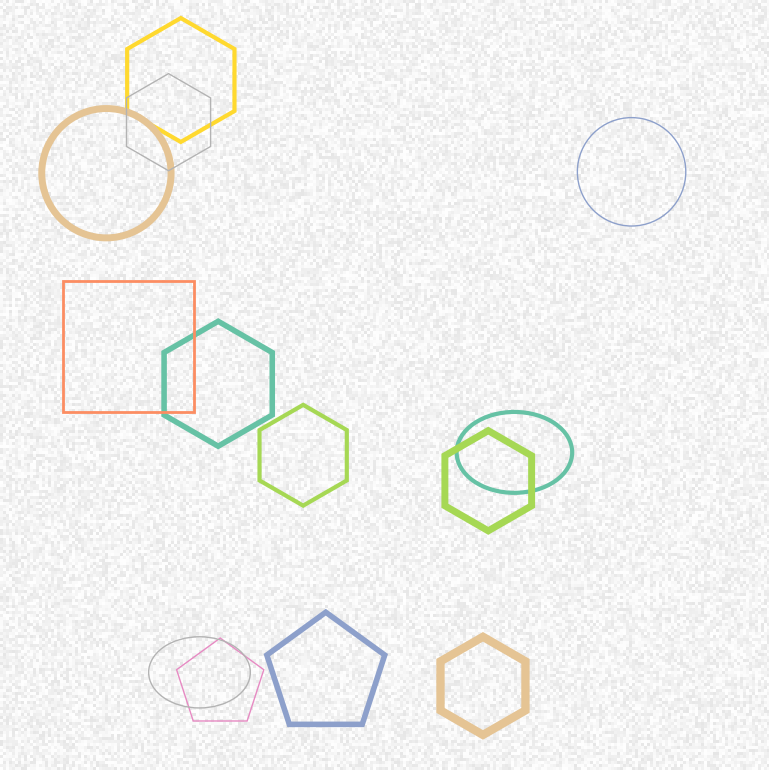[{"shape": "oval", "thickness": 1.5, "radius": 0.38, "center": [0.668, 0.412]}, {"shape": "hexagon", "thickness": 2, "radius": 0.41, "center": [0.283, 0.502]}, {"shape": "square", "thickness": 1, "radius": 0.43, "center": [0.167, 0.55]}, {"shape": "circle", "thickness": 0.5, "radius": 0.35, "center": [0.82, 0.777]}, {"shape": "pentagon", "thickness": 2, "radius": 0.4, "center": [0.423, 0.124]}, {"shape": "pentagon", "thickness": 0.5, "radius": 0.3, "center": [0.286, 0.112]}, {"shape": "hexagon", "thickness": 1.5, "radius": 0.33, "center": [0.394, 0.409]}, {"shape": "hexagon", "thickness": 2.5, "radius": 0.33, "center": [0.634, 0.376]}, {"shape": "hexagon", "thickness": 1.5, "radius": 0.4, "center": [0.235, 0.896]}, {"shape": "circle", "thickness": 2.5, "radius": 0.42, "center": [0.138, 0.775]}, {"shape": "hexagon", "thickness": 3, "radius": 0.32, "center": [0.627, 0.109]}, {"shape": "oval", "thickness": 0.5, "radius": 0.33, "center": [0.259, 0.127]}, {"shape": "hexagon", "thickness": 0.5, "radius": 0.32, "center": [0.219, 0.841]}]